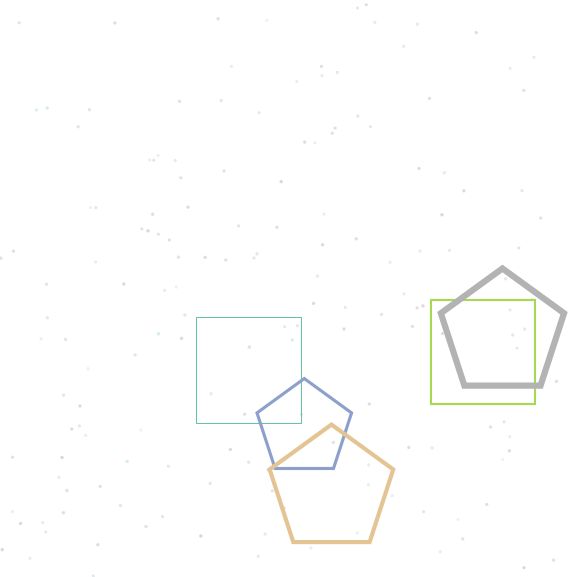[{"shape": "square", "thickness": 0.5, "radius": 0.46, "center": [0.43, 0.358]}, {"shape": "pentagon", "thickness": 1.5, "radius": 0.43, "center": [0.527, 0.258]}, {"shape": "square", "thickness": 1, "radius": 0.45, "center": [0.836, 0.389]}, {"shape": "pentagon", "thickness": 2, "radius": 0.56, "center": [0.574, 0.151]}, {"shape": "pentagon", "thickness": 3, "radius": 0.56, "center": [0.87, 0.422]}]